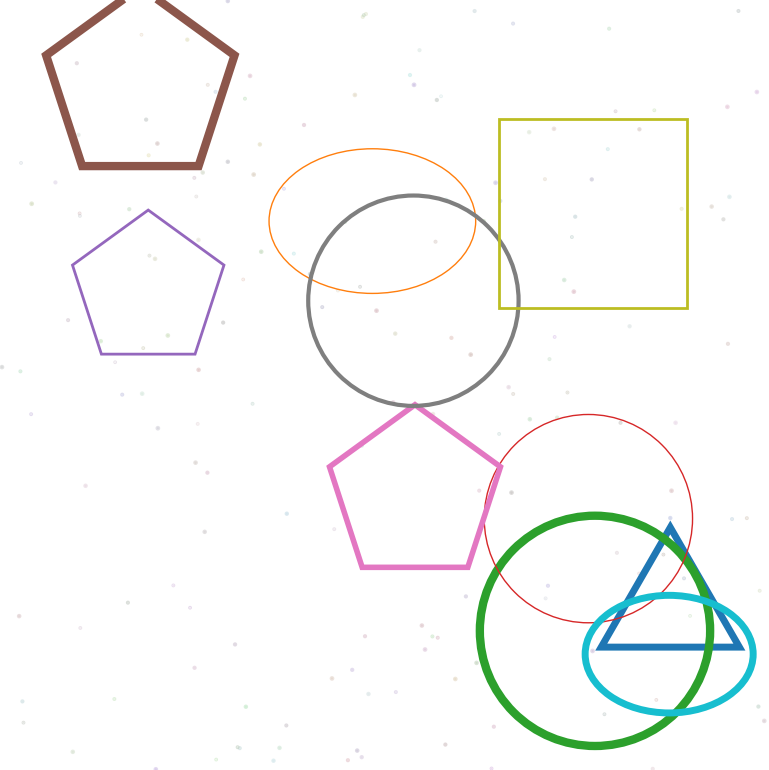[{"shape": "triangle", "thickness": 2.5, "radius": 0.52, "center": [0.871, 0.211]}, {"shape": "oval", "thickness": 0.5, "radius": 0.67, "center": [0.484, 0.713]}, {"shape": "circle", "thickness": 3, "radius": 0.75, "center": [0.773, 0.181]}, {"shape": "circle", "thickness": 0.5, "radius": 0.68, "center": [0.764, 0.326]}, {"shape": "pentagon", "thickness": 1, "radius": 0.52, "center": [0.193, 0.624]}, {"shape": "pentagon", "thickness": 3, "radius": 0.64, "center": [0.182, 0.888]}, {"shape": "pentagon", "thickness": 2, "radius": 0.58, "center": [0.539, 0.358]}, {"shape": "circle", "thickness": 1.5, "radius": 0.68, "center": [0.537, 0.609]}, {"shape": "square", "thickness": 1, "radius": 0.61, "center": [0.77, 0.723]}, {"shape": "oval", "thickness": 2.5, "radius": 0.55, "center": [0.869, 0.15]}]